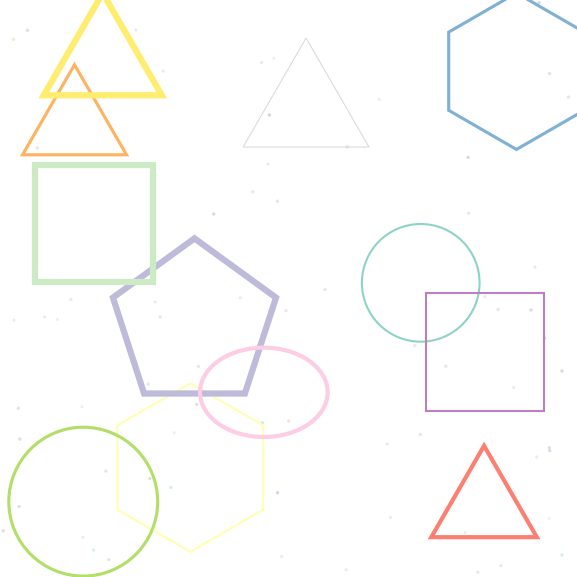[{"shape": "circle", "thickness": 1, "radius": 0.51, "center": [0.729, 0.509]}, {"shape": "hexagon", "thickness": 1, "radius": 0.73, "center": [0.33, 0.19]}, {"shape": "pentagon", "thickness": 3, "radius": 0.74, "center": [0.337, 0.438]}, {"shape": "triangle", "thickness": 2, "radius": 0.53, "center": [0.838, 0.122]}, {"shape": "hexagon", "thickness": 1.5, "radius": 0.68, "center": [0.894, 0.876]}, {"shape": "triangle", "thickness": 1.5, "radius": 0.52, "center": [0.129, 0.783]}, {"shape": "circle", "thickness": 1.5, "radius": 0.64, "center": [0.144, 0.13]}, {"shape": "oval", "thickness": 2, "radius": 0.55, "center": [0.457, 0.32]}, {"shape": "triangle", "thickness": 0.5, "radius": 0.63, "center": [0.53, 0.807]}, {"shape": "square", "thickness": 1, "radius": 0.51, "center": [0.84, 0.39]}, {"shape": "square", "thickness": 3, "radius": 0.51, "center": [0.163, 0.612]}, {"shape": "triangle", "thickness": 3, "radius": 0.59, "center": [0.178, 0.893]}]